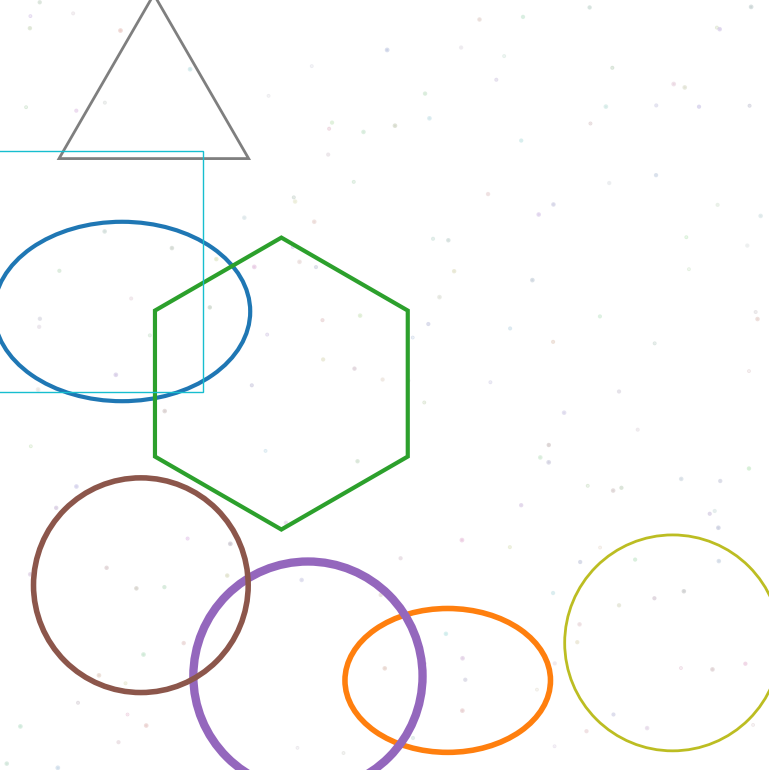[{"shape": "oval", "thickness": 1.5, "radius": 0.83, "center": [0.159, 0.595]}, {"shape": "oval", "thickness": 2, "radius": 0.67, "center": [0.581, 0.116]}, {"shape": "hexagon", "thickness": 1.5, "radius": 0.95, "center": [0.365, 0.502]}, {"shape": "circle", "thickness": 3, "radius": 0.74, "center": [0.4, 0.122]}, {"shape": "circle", "thickness": 2, "radius": 0.7, "center": [0.183, 0.24]}, {"shape": "triangle", "thickness": 1, "radius": 0.71, "center": [0.2, 0.865]}, {"shape": "circle", "thickness": 1, "radius": 0.7, "center": [0.874, 0.165]}, {"shape": "square", "thickness": 0.5, "radius": 0.78, "center": [0.107, 0.647]}]